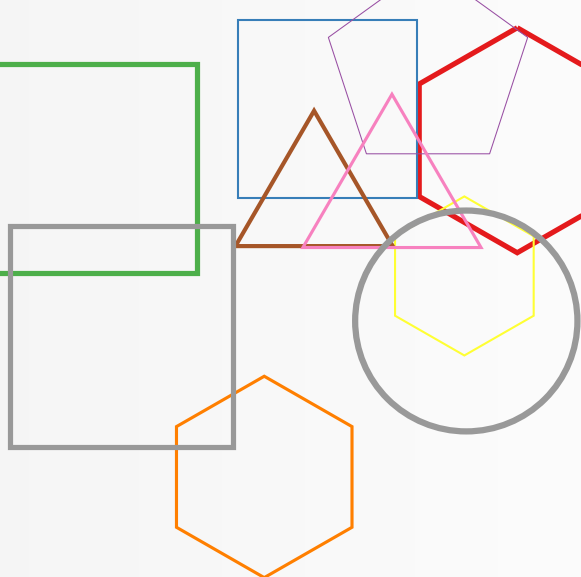[{"shape": "hexagon", "thickness": 2.5, "radius": 0.97, "center": [0.89, 0.756]}, {"shape": "square", "thickness": 1, "radius": 0.77, "center": [0.563, 0.81]}, {"shape": "square", "thickness": 2.5, "radius": 0.91, "center": [0.158, 0.708]}, {"shape": "pentagon", "thickness": 0.5, "radius": 0.9, "center": [0.736, 0.879]}, {"shape": "hexagon", "thickness": 1.5, "radius": 0.87, "center": [0.455, 0.173]}, {"shape": "hexagon", "thickness": 1, "radius": 0.69, "center": [0.799, 0.521]}, {"shape": "triangle", "thickness": 2, "radius": 0.78, "center": [0.54, 0.651]}, {"shape": "triangle", "thickness": 1.5, "radius": 0.88, "center": [0.674, 0.659]}, {"shape": "circle", "thickness": 3, "radius": 0.96, "center": [0.802, 0.443]}, {"shape": "square", "thickness": 2.5, "radius": 0.96, "center": [0.209, 0.416]}]